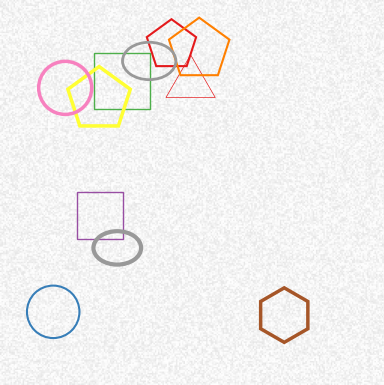[{"shape": "pentagon", "thickness": 1.5, "radius": 0.34, "center": [0.445, 0.883]}, {"shape": "triangle", "thickness": 0.5, "radius": 0.37, "center": [0.495, 0.784]}, {"shape": "circle", "thickness": 1.5, "radius": 0.34, "center": [0.138, 0.19]}, {"shape": "square", "thickness": 1, "radius": 0.37, "center": [0.318, 0.79]}, {"shape": "square", "thickness": 1, "radius": 0.3, "center": [0.26, 0.44]}, {"shape": "pentagon", "thickness": 1.5, "radius": 0.41, "center": [0.517, 0.872]}, {"shape": "pentagon", "thickness": 2.5, "radius": 0.43, "center": [0.257, 0.742]}, {"shape": "hexagon", "thickness": 2.5, "radius": 0.35, "center": [0.738, 0.182]}, {"shape": "circle", "thickness": 2.5, "radius": 0.34, "center": [0.169, 0.772]}, {"shape": "oval", "thickness": 3, "radius": 0.31, "center": [0.305, 0.356]}, {"shape": "oval", "thickness": 2, "radius": 0.35, "center": [0.388, 0.842]}]